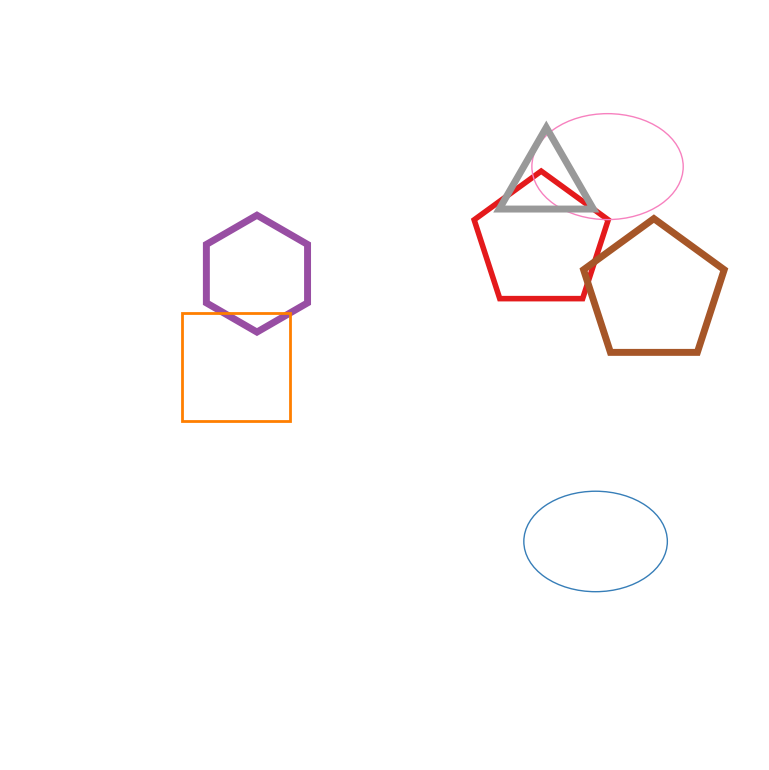[{"shape": "pentagon", "thickness": 2, "radius": 0.46, "center": [0.703, 0.686]}, {"shape": "oval", "thickness": 0.5, "radius": 0.47, "center": [0.773, 0.297]}, {"shape": "hexagon", "thickness": 2.5, "radius": 0.38, "center": [0.334, 0.645]}, {"shape": "square", "thickness": 1, "radius": 0.35, "center": [0.306, 0.524]}, {"shape": "pentagon", "thickness": 2.5, "radius": 0.48, "center": [0.849, 0.62]}, {"shape": "oval", "thickness": 0.5, "radius": 0.49, "center": [0.789, 0.784]}, {"shape": "triangle", "thickness": 2.5, "radius": 0.35, "center": [0.709, 0.764]}]